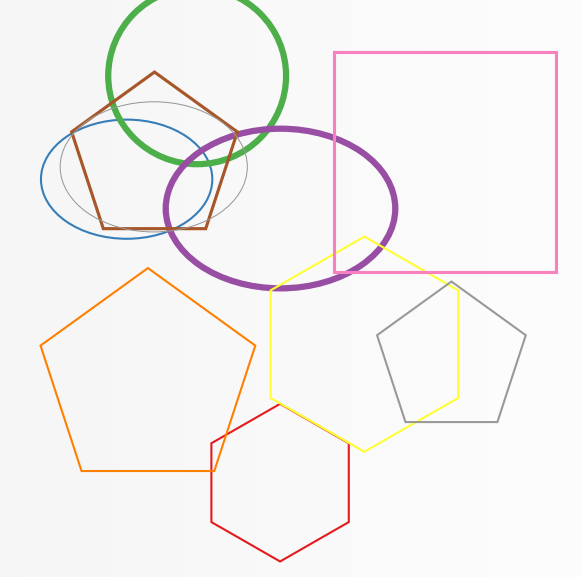[{"shape": "hexagon", "thickness": 1, "radius": 0.68, "center": [0.482, 0.163]}, {"shape": "oval", "thickness": 1, "radius": 0.74, "center": [0.218, 0.689]}, {"shape": "circle", "thickness": 3, "radius": 0.76, "center": [0.339, 0.868]}, {"shape": "oval", "thickness": 3, "radius": 0.99, "center": [0.483, 0.638]}, {"shape": "pentagon", "thickness": 1, "radius": 0.97, "center": [0.254, 0.341]}, {"shape": "hexagon", "thickness": 1, "radius": 0.93, "center": [0.627, 0.403]}, {"shape": "pentagon", "thickness": 1.5, "radius": 0.75, "center": [0.266, 0.724]}, {"shape": "square", "thickness": 1.5, "radius": 0.95, "center": [0.766, 0.719]}, {"shape": "oval", "thickness": 0.5, "radius": 0.8, "center": [0.265, 0.71]}, {"shape": "pentagon", "thickness": 1, "radius": 0.67, "center": [0.777, 0.377]}]